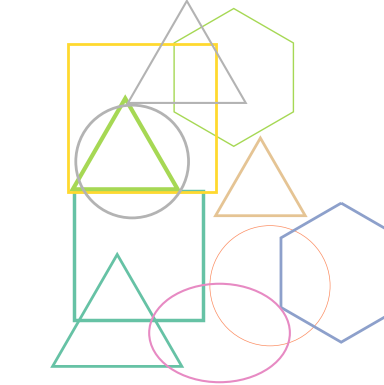[{"shape": "square", "thickness": 2.5, "radius": 0.84, "center": [0.359, 0.336]}, {"shape": "triangle", "thickness": 2, "radius": 0.97, "center": [0.304, 0.145]}, {"shape": "circle", "thickness": 0.5, "radius": 0.78, "center": [0.701, 0.258]}, {"shape": "hexagon", "thickness": 2, "radius": 0.9, "center": [0.886, 0.292]}, {"shape": "oval", "thickness": 1.5, "radius": 0.91, "center": [0.57, 0.135]}, {"shape": "triangle", "thickness": 3, "radius": 0.79, "center": [0.325, 0.587]}, {"shape": "hexagon", "thickness": 1, "radius": 0.89, "center": [0.607, 0.799]}, {"shape": "square", "thickness": 2, "radius": 0.96, "center": [0.368, 0.694]}, {"shape": "triangle", "thickness": 2, "radius": 0.67, "center": [0.676, 0.507]}, {"shape": "circle", "thickness": 2, "radius": 0.73, "center": [0.343, 0.58]}, {"shape": "triangle", "thickness": 1.5, "radius": 0.88, "center": [0.485, 0.821]}]